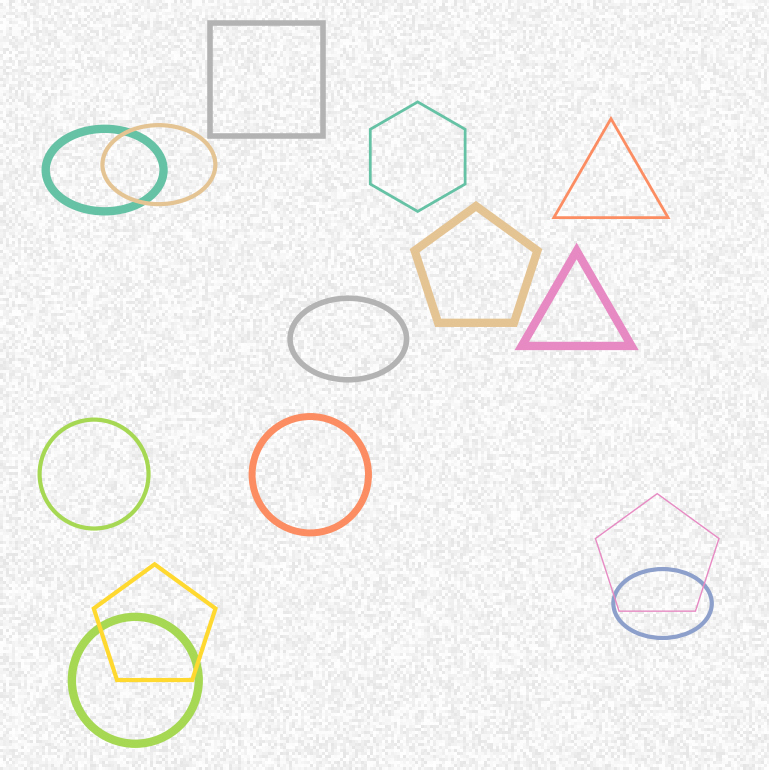[{"shape": "hexagon", "thickness": 1, "radius": 0.36, "center": [0.542, 0.797]}, {"shape": "oval", "thickness": 3, "radius": 0.38, "center": [0.136, 0.779]}, {"shape": "circle", "thickness": 2.5, "radius": 0.38, "center": [0.403, 0.383]}, {"shape": "triangle", "thickness": 1, "radius": 0.43, "center": [0.793, 0.76]}, {"shape": "oval", "thickness": 1.5, "radius": 0.32, "center": [0.86, 0.216]}, {"shape": "pentagon", "thickness": 0.5, "radius": 0.42, "center": [0.854, 0.275]}, {"shape": "triangle", "thickness": 3, "radius": 0.41, "center": [0.749, 0.592]}, {"shape": "circle", "thickness": 1.5, "radius": 0.35, "center": [0.122, 0.384]}, {"shape": "circle", "thickness": 3, "radius": 0.41, "center": [0.176, 0.116]}, {"shape": "pentagon", "thickness": 1.5, "radius": 0.42, "center": [0.201, 0.184]}, {"shape": "pentagon", "thickness": 3, "radius": 0.42, "center": [0.618, 0.649]}, {"shape": "oval", "thickness": 1.5, "radius": 0.37, "center": [0.206, 0.786]}, {"shape": "square", "thickness": 2, "radius": 0.37, "center": [0.346, 0.897]}, {"shape": "oval", "thickness": 2, "radius": 0.38, "center": [0.452, 0.56]}]